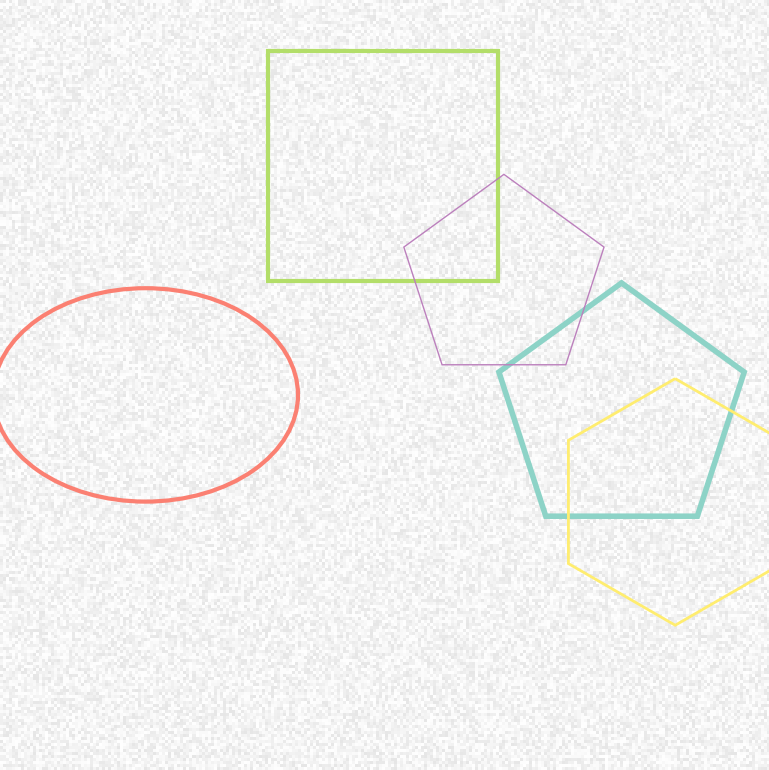[{"shape": "pentagon", "thickness": 2, "radius": 0.84, "center": [0.807, 0.465]}, {"shape": "oval", "thickness": 1.5, "radius": 0.99, "center": [0.189, 0.487]}, {"shape": "square", "thickness": 1.5, "radius": 0.75, "center": [0.497, 0.785]}, {"shape": "pentagon", "thickness": 0.5, "radius": 0.68, "center": [0.654, 0.637]}, {"shape": "hexagon", "thickness": 1, "radius": 0.8, "center": [0.877, 0.348]}]